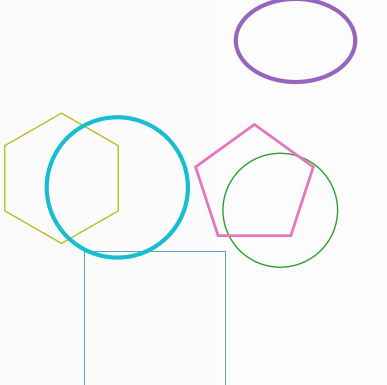[{"shape": "square", "thickness": 0.5, "radius": 0.91, "center": [0.398, 0.165]}, {"shape": "circle", "thickness": 1, "radius": 0.74, "center": [0.723, 0.454]}, {"shape": "oval", "thickness": 3, "radius": 0.77, "center": [0.763, 0.895]}, {"shape": "pentagon", "thickness": 2, "radius": 0.8, "center": [0.657, 0.517]}, {"shape": "hexagon", "thickness": 1, "radius": 0.85, "center": [0.159, 0.537]}, {"shape": "circle", "thickness": 3, "radius": 0.91, "center": [0.303, 0.513]}]